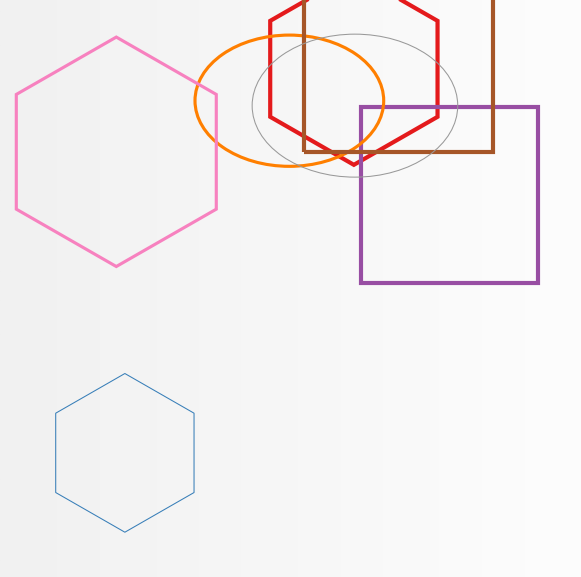[{"shape": "hexagon", "thickness": 2, "radius": 0.83, "center": [0.609, 0.88]}, {"shape": "hexagon", "thickness": 0.5, "radius": 0.69, "center": [0.215, 0.215]}, {"shape": "square", "thickness": 2, "radius": 0.76, "center": [0.774, 0.662]}, {"shape": "oval", "thickness": 1.5, "radius": 0.81, "center": [0.498, 0.825]}, {"shape": "square", "thickness": 2, "radius": 0.81, "center": [0.685, 0.898]}, {"shape": "hexagon", "thickness": 1.5, "radius": 0.99, "center": [0.2, 0.736]}, {"shape": "oval", "thickness": 0.5, "radius": 0.88, "center": [0.611, 0.816]}]